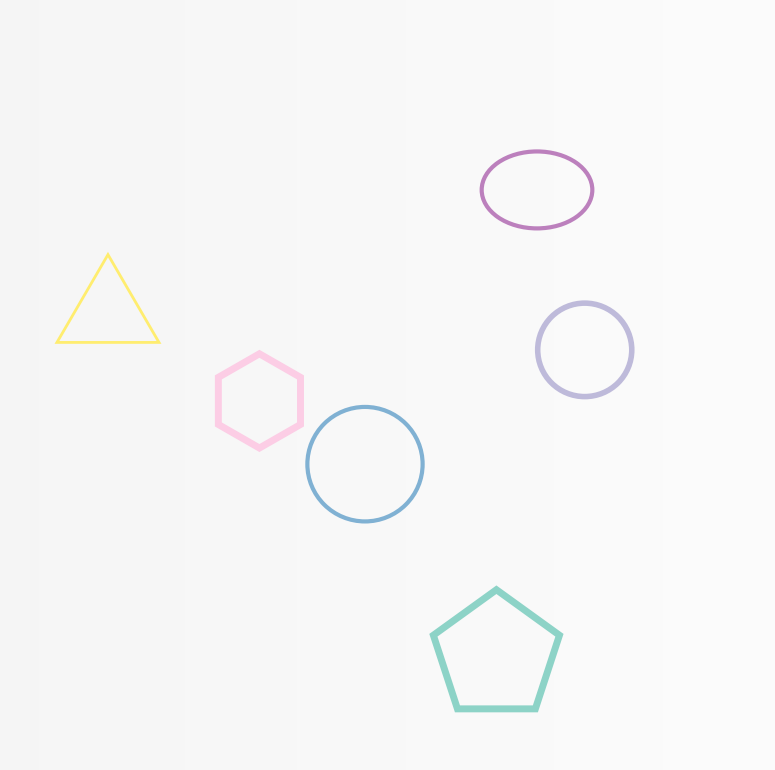[{"shape": "pentagon", "thickness": 2.5, "radius": 0.43, "center": [0.641, 0.149]}, {"shape": "circle", "thickness": 2, "radius": 0.3, "center": [0.754, 0.546]}, {"shape": "circle", "thickness": 1.5, "radius": 0.37, "center": [0.471, 0.397]}, {"shape": "hexagon", "thickness": 2.5, "radius": 0.31, "center": [0.335, 0.479]}, {"shape": "oval", "thickness": 1.5, "radius": 0.36, "center": [0.693, 0.753]}, {"shape": "triangle", "thickness": 1, "radius": 0.38, "center": [0.139, 0.593]}]